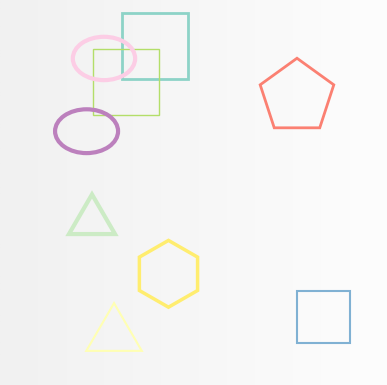[{"shape": "square", "thickness": 2, "radius": 0.42, "center": [0.4, 0.881]}, {"shape": "triangle", "thickness": 1.5, "radius": 0.41, "center": [0.294, 0.13]}, {"shape": "pentagon", "thickness": 2, "radius": 0.5, "center": [0.766, 0.749]}, {"shape": "square", "thickness": 1.5, "radius": 0.34, "center": [0.835, 0.177]}, {"shape": "square", "thickness": 1, "radius": 0.43, "center": [0.325, 0.787]}, {"shape": "oval", "thickness": 3, "radius": 0.4, "center": [0.268, 0.848]}, {"shape": "oval", "thickness": 3, "radius": 0.41, "center": [0.223, 0.659]}, {"shape": "triangle", "thickness": 3, "radius": 0.34, "center": [0.237, 0.426]}, {"shape": "hexagon", "thickness": 2.5, "radius": 0.43, "center": [0.435, 0.289]}]